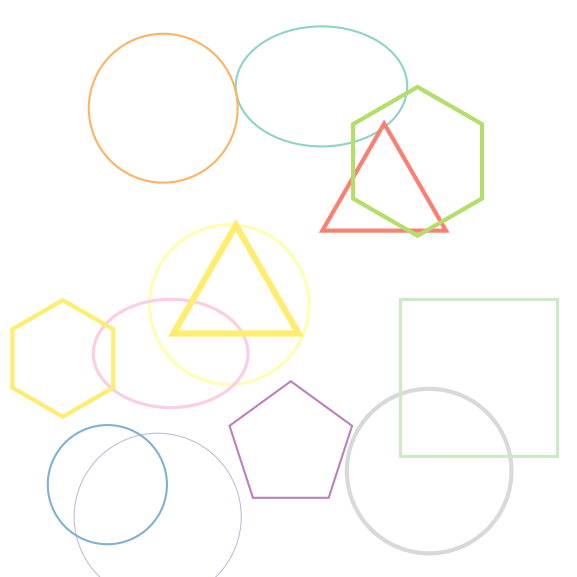[{"shape": "oval", "thickness": 1, "radius": 0.74, "center": [0.557, 0.85]}, {"shape": "circle", "thickness": 1.5, "radius": 0.69, "center": [0.397, 0.472]}, {"shape": "circle", "thickness": 0.5, "radius": 0.72, "center": [0.273, 0.104]}, {"shape": "triangle", "thickness": 2, "radius": 0.62, "center": [0.665, 0.662]}, {"shape": "circle", "thickness": 1, "radius": 0.52, "center": [0.186, 0.16]}, {"shape": "circle", "thickness": 1, "radius": 0.64, "center": [0.283, 0.812]}, {"shape": "hexagon", "thickness": 2, "radius": 0.64, "center": [0.723, 0.72]}, {"shape": "oval", "thickness": 1.5, "radius": 0.67, "center": [0.296, 0.387]}, {"shape": "circle", "thickness": 2, "radius": 0.71, "center": [0.743, 0.183]}, {"shape": "pentagon", "thickness": 1, "radius": 0.56, "center": [0.504, 0.227]}, {"shape": "square", "thickness": 1.5, "radius": 0.68, "center": [0.829, 0.346]}, {"shape": "hexagon", "thickness": 2, "radius": 0.5, "center": [0.109, 0.378]}, {"shape": "triangle", "thickness": 3, "radius": 0.63, "center": [0.409, 0.484]}]